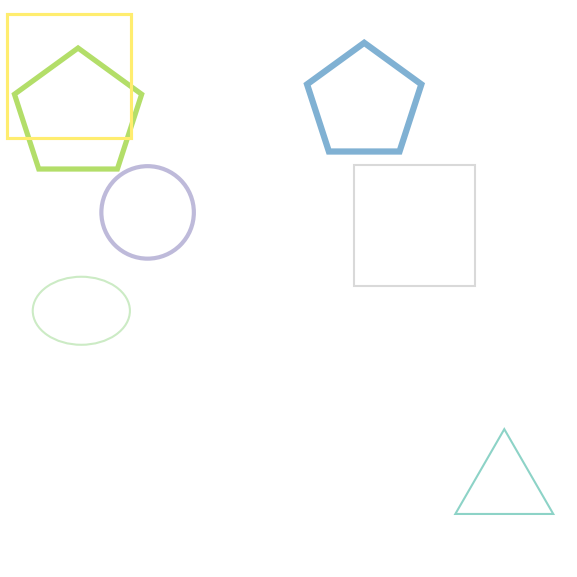[{"shape": "triangle", "thickness": 1, "radius": 0.49, "center": [0.873, 0.158]}, {"shape": "circle", "thickness": 2, "radius": 0.4, "center": [0.256, 0.631]}, {"shape": "pentagon", "thickness": 3, "radius": 0.52, "center": [0.631, 0.821]}, {"shape": "pentagon", "thickness": 2.5, "radius": 0.58, "center": [0.135, 0.8]}, {"shape": "square", "thickness": 1, "radius": 0.52, "center": [0.718, 0.609]}, {"shape": "oval", "thickness": 1, "radius": 0.42, "center": [0.141, 0.461]}, {"shape": "square", "thickness": 1.5, "radius": 0.54, "center": [0.12, 0.867]}]